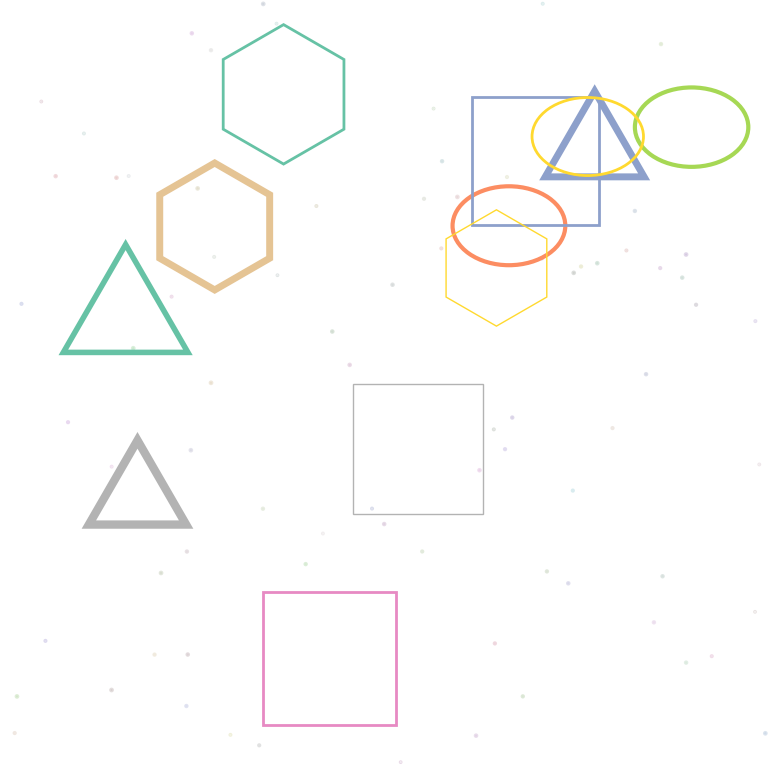[{"shape": "triangle", "thickness": 2, "radius": 0.47, "center": [0.163, 0.589]}, {"shape": "hexagon", "thickness": 1, "radius": 0.45, "center": [0.368, 0.877]}, {"shape": "oval", "thickness": 1.5, "radius": 0.37, "center": [0.661, 0.707]}, {"shape": "square", "thickness": 1, "radius": 0.41, "center": [0.696, 0.791]}, {"shape": "triangle", "thickness": 2.5, "radius": 0.37, "center": [0.772, 0.807]}, {"shape": "square", "thickness": 1, "radius": 0.43, "center": [0.428, 0.145]}, {"shape": "oval", "thickness": 1.5, "radius": 0.37, "center": [0.898, 0.835]}, {"shape": "oval", "thickness": 1, "radius": 0.36, "center": [0.763, 0.823]}, {"shape": "hexagon", "thickness": 0.5, "radius": 0.38, "center": [0.645, 0.652]}, {"shape": "hexagon", "thickness": 2.5, "radius": 0.41, "center": [0.279, 0.706]}, {"shape": "triangle", "thickness": 3, "radius": 0.36, "center": [0.179, 0.355]}, {"shape": "square", "thickness": 0.5, "radius": 0.42, "center": [0.543, 0.417]}]